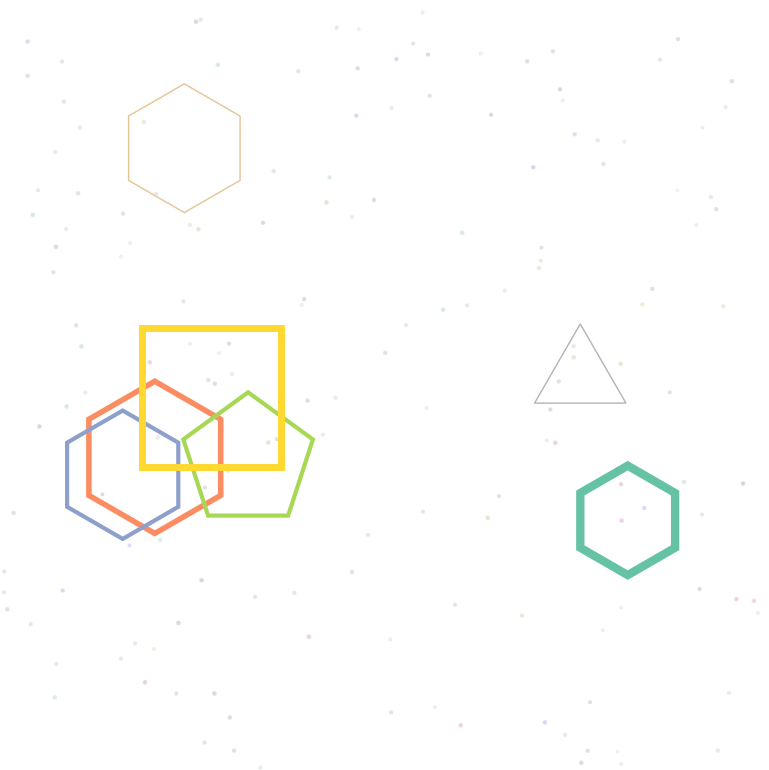[{"shape": "hexagon", "thickness": 3, "radius": 0.36, "center": [0.815, 0.324]}, {"shape": "hexagon", "thickness": 2, "radius": 0.49, "center": [0.201, 0.406]}, {"shape": "hexagon", "thickness": 1.5, "radius": 0.42, "center": [0.159, 0.383]}, {"shape": "pentagon", "thickness": 1.5, "radius": 0.44, "center": [0.322, 0.402]}, {"shape": "square", "thickness": 2.5, "radius": 0.45, "center": [0.275, 0.484]}, {"shape": "hexagon", "thickness": 0.5, "radius": 0.42, "center": [0.239, 0.808]}, {"shape": "triangle", "thickness": 0.5, "radius": 0.34, "center": [0.754, 0.511]}]